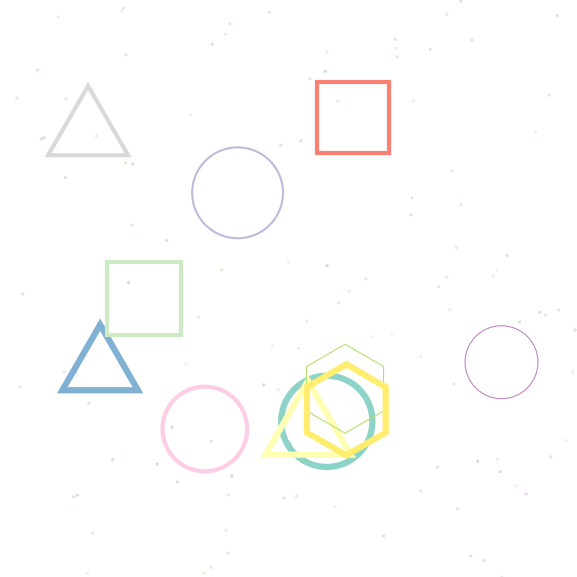[{"shape": "circle", "thickness": 3, "radius": 0.39, "center": [0.566, 0.27]}, {"shape": "triangle", "thickness": 3, "radius": 0.43, "center": [0.533, 0.254]}, {"shape": "circle", "thickness": 1, "radius": 0.39, "center": [0.411, 0.665]}, {"shape": "square", "thickness": 2, "radius": 0.31, "center": [0.611, 0.796]}, {"shape": "triangle", "thickness": 3, "radius": 0.38, "center": [0.173, 0.361]}, {"shape": "hexagon", "thickness": 0.5, "radius": 0.38, "center": [0.598, 0.326]}, {"shape": "circle", "thickness": 2, "radius": 0.37, "center": [0.355, 0.256]}, {"shape": "triangle", "thickness": 2, "radius": 0.4, "center": [0.153, 0.77]}, {"shape": "circle", "thickness": 0.5, "radius": 0.32, "center": [0.868, 0.372]}, {"shape": "square", "thickness": 2, "radius": 0.32, "center": [0.249, 0.483]}, {"shape": "hexagon", "thickness": 3, "radius": 0.39, "center": [0.6, 0.29]}]